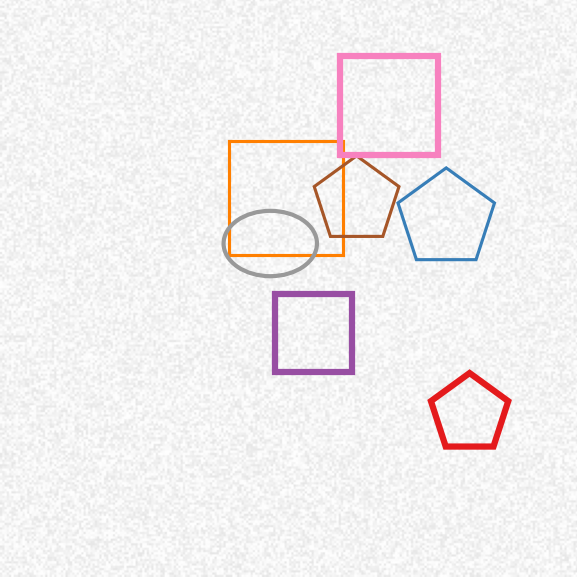[{"shape": "pentagon", "thickness": 3, "radius": 0.35, "center": [0.813, 0.283]}, {"shape": "pentagon", "thickness": 1.5, "radius": 0.44, "center": [0.773, 0.621]}, {"shape": "square", "thickness": 3, "radius": 0.34, "center": [0.543, 0.423]}, {"shape": "square", "thickness": 1.5, "radius": 0.49, "center": [0.495, 0.657]}, {"shape": "pentagon", "thickness": 1.5, "radius": 0.39, "center": [0.617, 0.652]}, {"shape": "square", "thickness": 3, "radius": 0.42, "center": [0.673, 0.816]}, {"shape": "oval", "thickness": 2, "radius": 0.4, "center": [0.468, 0.577]}]